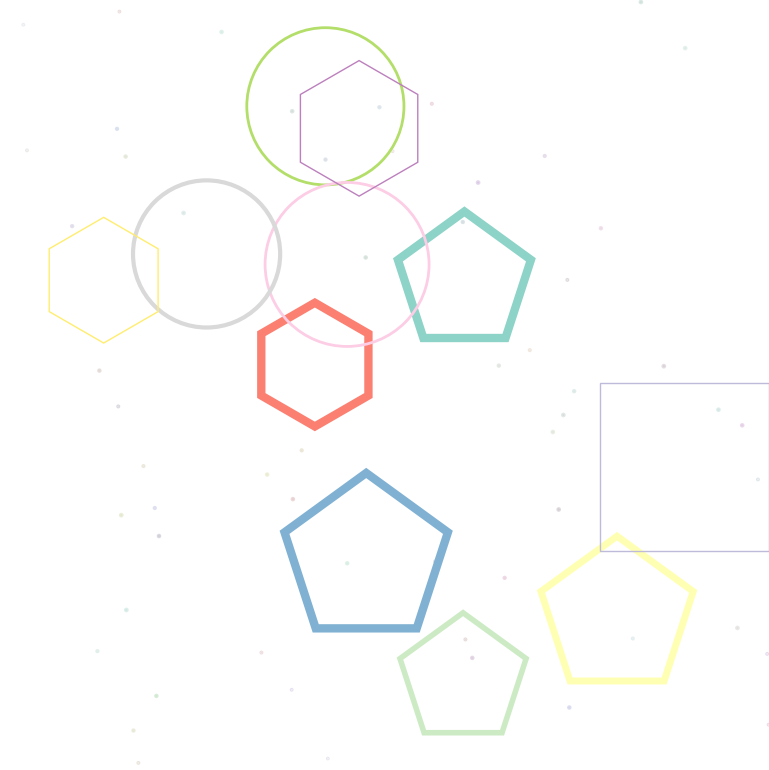[{"shape": "pentagon", "thickness": 3, "radius": 0.45, "center": [0.603, 0.635]}, {"shape": "pentagon", "thickness": 2.5, "radius": 0.52, "center": [0.801, 0.2]}, {"shape": "square", "thickness": 0.5, "radius": 0.55, "center": [0.889, 0.393]}, {"shape": "hexagon", "thickness": 3, "radius": 0.4, "center": [0.409, 0.526]}, {"shape": "pentagon", "thickness": 3, "radius": 0.56, "center": [0.476, 0.274]}, {"shape": "circle", "thickness": 1, "radius": 0.51, "center": [0.423, 0.862]}, {"shape": "circle", "thickness": 1, "radius": 0.53, "center": [0.451, 0.657]}, {"shape": "circle", "thickness": 1.5, "radius": 0.48, "center": [0.268, 0.67]}, {"shape": "hexagon", "thickness": 0.5, "radius": 0.44, "center": [0.466, 0.833]}, {"shape": "pentagon", "thickness": 2, "radius": 0.43, "center": [0.601, 0.118]}, {"shape": "hexagon", "thickness": 0.5, "radius": 0.41, "center": [0.135, 0.636]}]